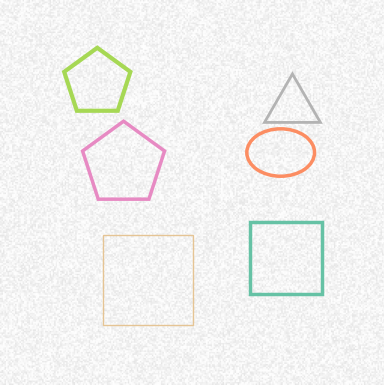[{"shape": "square", "thickness": 2.5, "radius": 0.46, "center": [0.743, 0.33]}, {"shape": "oval", "thickness": 2.5, "radius": 0.44, "center": [0.729, 0.604]}, {"shape": "pentagon", "thickness": 2.5, "radius": 0.56, "center": [0.321, 0.573]}, {"shape": "pentagon", "thickness": 3, "radius": 0.45, "center": [0.253, 0.785]}, {"shape": "square", "thickness": 1, "radius": 0.58, "center": [0.384, 0.274]}, {"shape": "triangle", "thickness": 2, "radius": 0.42, "center": [0.76, 0.724]}]